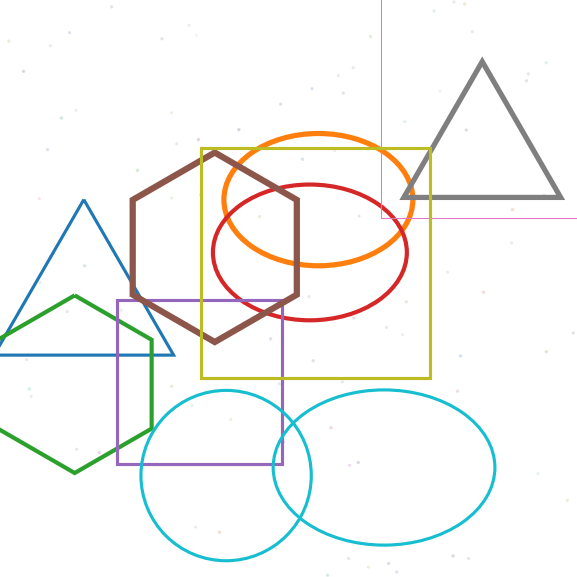[{"shape": "triangle", "thickness": 1.5, "radius": 0.9, "center": [0.145, 0.474]}, {"shape": "oval", "thickness": 2.5, "radius": 0.82, "center": [0.551, 0.653]}, {"shape": "hexagon", "thickness": 2, "radius": 0.77, "center": [0.129, 0.334]}, {"shape": "oval", "thickness": 2, "radius": 0.84, "center": [0.537, 0.562]}, {"shape": "square", "thickness": 1.5, "radius": 0.71, "center": [0.345, 0.338]}, {"shape": "hexagon", "thickness": 3, "radius": 0.82, "center": [0.372, 0.571]}, {"shape": "square", "thickness": 0.5, "radius": 0.97, "center": [0.853, 0.814]}, {"shape": "triangle", "thickness": 2.5, "radius": 0.78, "center": [0.835, 0.736]}, {"shape": "square", "thickness": 1.5, "radius": 0.99, "center": [0.547, 0.544]}, {"shape": "oval", "thickness": 1.5, "radius": 0.96, "center": [0.665, 0.19]}, {"shape": "circle", "thickness": 1.5, "radius": 0.74, "center": [0.392, 0.176]}]